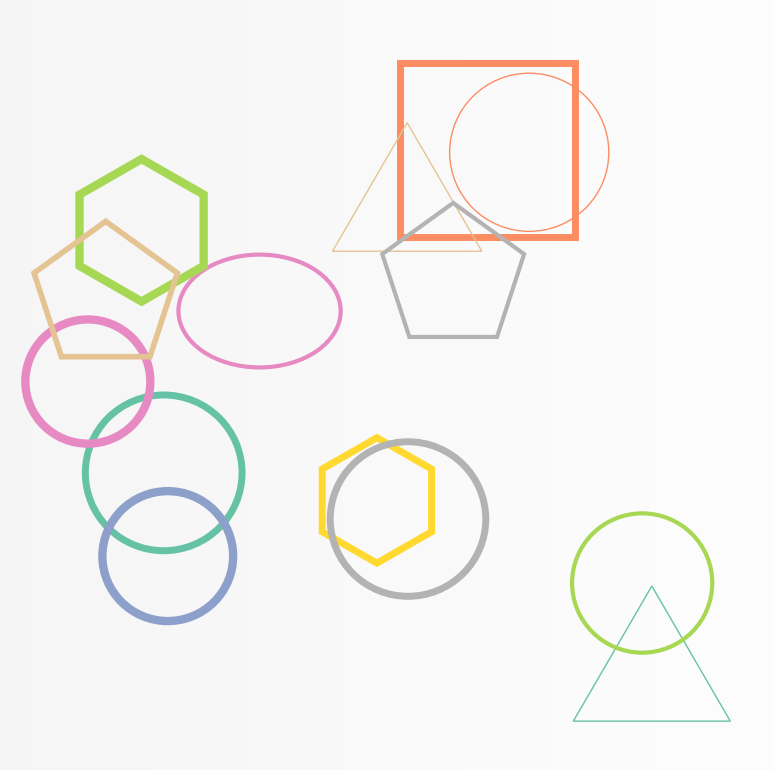[{"shape": "triangle", "thickness": 0.5, "radius": 0.58, "center": [0.841, 0.122]}, {"shape": "circle", "thickness": 2.5, "radius": 0.51, "center": [0.211, 0.386]}, {"shape": "circle", "thickness": 0.5, "radius": 0.51, "center": [0.683, 0.802]}, {"shape": "square", "thickness": 2.5, "radius": 0.57, "center": [0.629, 0.805]}, {"shape": "circle", "thickness": 3, "radius": 0.42, "center": [0.216, 0.278]}, {"shape": "circle", "thickness": 3, "radius": 0.4, "center": [0.113, 0.504]}, {"shape": "oval", "thickness": 1.5, "radius": 0.52, "center": [0.335, 0.596]}, {"shape": "hexagon", "thickness": 3, "radius": 0.46, "center": [0.183, 0.701]}, {"shape": "circle", "thickness": 1.5, "radius": 0.45, "center": [0.829, 0.243]}, {"shape": "hexagon", "thickness": 2.5, "radius": 0.41, "center": [0.486, 0.35]}, {"shape": "triangle", "thickness": 0.5, "radius": 0.56, "center": [0.525, 0.729]}, {"shape": "pentagon", "thickness": 2, "radius": 0.49, "center": [0.136, 0.615]}, {"shape": "pentagon", "thickness": 1.5, "radius": 0.48, "center": [0.585, 0.64]}, {"shape": "circle", "thickness": 2.5, "radius": 0.5, "center": [0.526, 0.326]}]